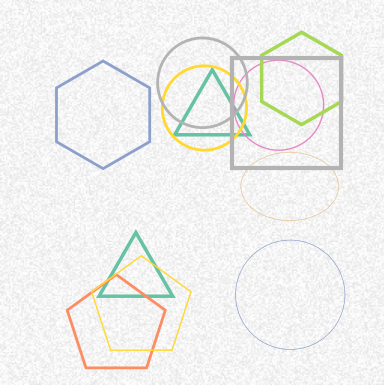[{"shape": "triangle", "thickness": 2.5, "radius": 0.55, "center": [0.353, 0.286]}, {"shape": "triangle", "thickness": 2.5, "radius": 0.56, "center": [0.551, 0.706]}, {"shape": "pentagon", "thickness": 2, "radius": 0.67, "center": [0.302, 0.153]}, {"shape": "hexagon", "thickness": 2, "radius": 0.7, "center": [0.268, 0.702]}, {"shape": "circle", "thickness": 0.5, "radius": 0.71, "center": [0.754, 0.234]}, {"shape": "circle", "thickness": 1, "radius": 0.58, "center": [0.724, 0.727]}, {"shape": "hexagon", "thickness": 2.5, "radius": 0.6, "center": [0.783, 0.796]}, {"shape": "pentagon", "thickness": 1, "radius": 0.68, "center": [0.367, 0.2]}, {"shape": "circle", "thickness": 2, "radius": 0.55, "center": [0.531, 0.72]}, {"shape": "oval", "thickness": 0.5, "radius": 0.63, "center": [0.752, 0.516]}, {"shape": "circle", "thickness": 2, "radius": 0.58, "center": [0.526, 0.785]}, {"shape": "square", "thickness": 3, "radius": 0.71, "center": [0.744, 0.706]}]